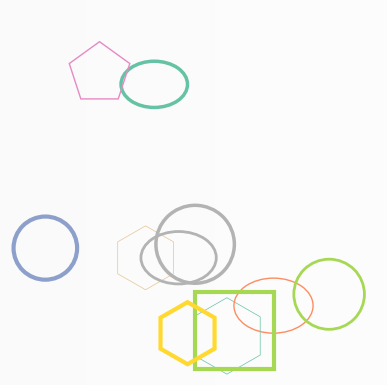[{"shape": "oval", "thickness": 2.5, "radius": 0.43, "center": [0.398, 0.781]}, {"shape": "hexagon", "thickness": 0.5, "radius": 0.5, "center": [0.586, 0.127]}, {"shape": "oval", "thickness": 1, "radius": 0.51, "center": [0.706, 0.206]}, {"shape": "circle", "thickness": 3, "radius": 0.41, "center": [0.117, 0.356]}, {"shape": "pentagon", "thickness": 1, "radius": 0.41, "center": [0.257, 0.81]}, {"shape": "square", "thickness": 3, "radius": 0.51, "center": [0.605, 0.141]}, {"shape": "circle", "thickness": 2, "radius": 0.46, "center": [0.849, 0.236]}, {"shape": "hexagon", "thickness": 3, "radius": 0.4, "center": [0.484, 0.135]}, {"shape": "hexagon", "thickness": 0.5, "radius": 0.41, "center": [0.376, 0.33]}, {"shape": "oval", "thickness": 2, "radius": 0.49, "center": [0.461, 0.331]}, {"shape": "circle", "thickness": 2.5, "radius": 0.51, "center": [0.504, 0.366]}]